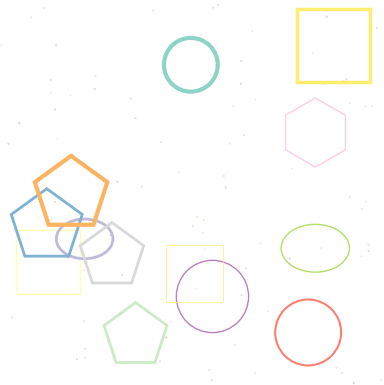[{"shape": "circle", "thickness": 3, "radius": 0.35, "center": [0.496, 0.832]}, {"shape": "square", "thickness": 1, "radius": 0.41, "center": [0.124, 0.319]}, {"shape": "oval", "thickness": 2, "radius": 0.37, "center": [0.22, 0.38]}, {"shape": "circle", "thickness": 1.5, "radius": 0.43, "center": [0.8, 0.136]}, {"shape": "pentagon", "thickness": 2, "radius": 0.48, "center": [0.122, 0.413]}, {"shape": "pentagon", "thickness": 3, "radius": 0.49, "center": [0.185, 0.496]}, {"shape": "oval", "thickness": 1, "radius": 0.44, "center": [0.819, 0.355]}, {"shape": "hexagon", "thickness": 1, "radius": 0.45, "center": [0.819, 0.656]}, {"shape": "pentagon", "thickness": 2, "radius": 0.43, "center": [0.291, 0.335]}, {"shape": "circle", "thickness": 1, "radius": 0.47, "center": [0.552, 0.23]}, {"shape": "pentagon", "thickness": 2, "radius": 0.43, "center": [0.352, 0.128]}, {"shape": "square", "thickness": 2.5, "radius": 0.48, "center": [0.866, 0.881]}, {"shape": "square", "thickness": 0.5, "radius": 0.37, "center": [0.506, 0.289]}]